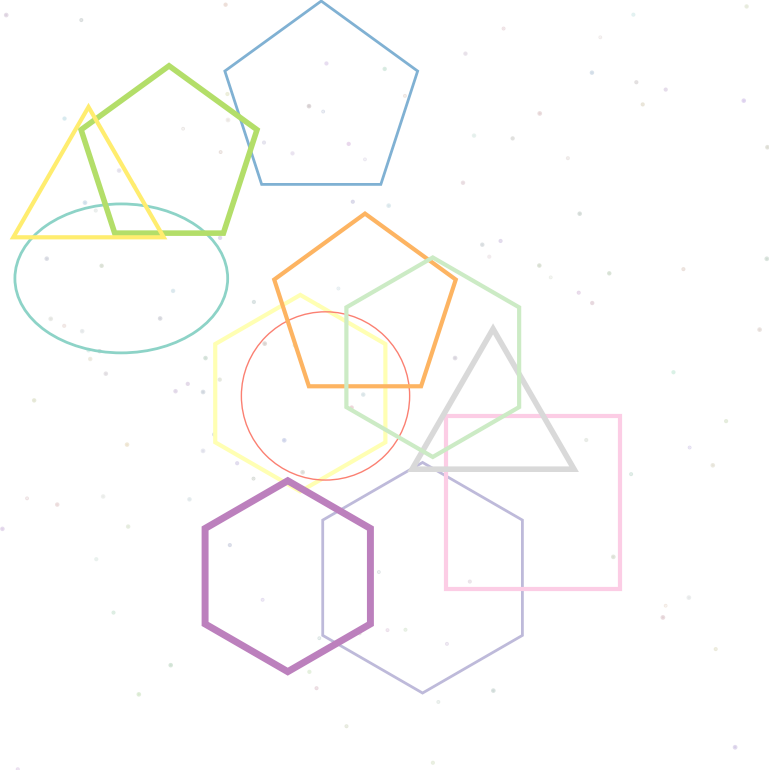[{"shape": "oval", "thickness": 1, "radius": 0.69, "center": [0.158, 0.638]}, {"shape": "hexagon", "thickness": 1.5, "radius": 0.64, "center": [0.39, 0.489]}, {"shape": "hexagon", "thickness": 1, "radius": 0.75, "center": [0.549, 0.25]}, {"shape": "circle", "thickness": 0.5, "radius": 0.55, "center": [0.423, 0.486]}, {"shape": "pentagon", "thickness": 1, "radius": 0.66, "center": [0.417, 0.867]}, {"shape": "pentagon", "thickness": 1.5, "radius": 0.62, "center": [0.474, 0.599]}, {"shape": "pentagon", "thickness": 2, "radius": 0.6, "center": [0.22, 0.794]}, {"shape": "square", "thickness": 1.5, "radius": 0.56, "center": [0.692, 0.347]}, {"shape": "triangle", "thickness": 2, "radius": 0.61, "center": [0.64, 0.451]}, {"shape": "hexagon", "thickness": 2.5, "radius": 0.62, "center": [0.374, 0.252]}, {"shape": "hexagon", "thickness": 1.5, "radius": 0.65, "center": [0.562, 0.536]}, {"shape": "triangle", "thickness": 1.5, "radius": 0.56, "center": [0.115, 0.748]}]